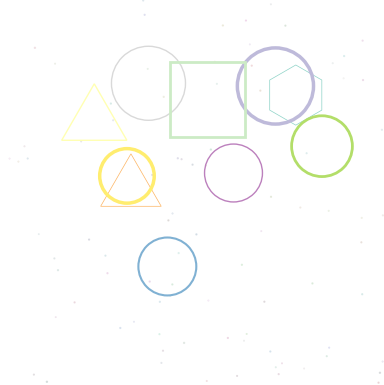[{"shape": "hexagon", "thickness": 0.5, "radius": 0.39, "center": [0.768, 0.753]}, {"shape": "triangle", "thickness": 1, "radius": 0.49, "center": [0.245, 0.685]}, {"shape": "circle", "thickness": 2.5, "radius": 0.49, "center": [0.715, 0.777]}, {"shape": "circle", "thickness": 1.5, "radius": 0.38, "center": [0.435, 0.308]}, {"shape": "triangle", "thickness": 0.5, "radius": 0.45, "center": [0.34, 0.51]}, {"shape": "circle", "thickness": 2, "radius": 0.39, "center": [0.836, 0.62]}, {"shape": "circle", "thickness": 1, "radius": 0.48, "center": [0.386, 0.784]}, {"shape": "circle", "thickness": 1, "radius": 0.38, "center": [0.606, 0.551]}, {"shape": "square", "thickness": 2, "radius": 0.49, "center": [0.539, 0.742]}, {"shape": "circle", "thickness": 2.5, "radius": 0.35, "center": [0.33, 0.543]}]